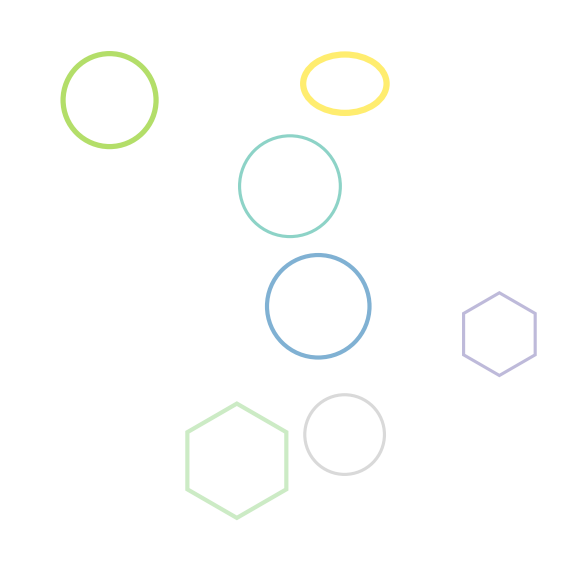[{"shape": "circle", "thickness": 1.5, "radius": 0.44, "center": [0.502, 0.677]}, {"shape": "hexagon", "thickness": 1.5, "radius": 0.36, "center": [0.865, 0.421]}, {"shape": "circle", "thickness": 2, "radius": 0.44, "center": [0.551, 0.469]}, {"shape": "circle", "thickness": 2.5, "radius": 0.4, "center": [0.19, 0.826]}, {"shape": "circle", "thickness": 1.5, "radius": 0.34, "center": [0.597, 0.247]}, {"shape": "hexagon", "thickness": 2, "radius": 0.49, "center": [0.41, 0.201]}, {"shape": "oval", "thickness": 3, "radius": 0.36, "center": [0.597, 0.854]}]